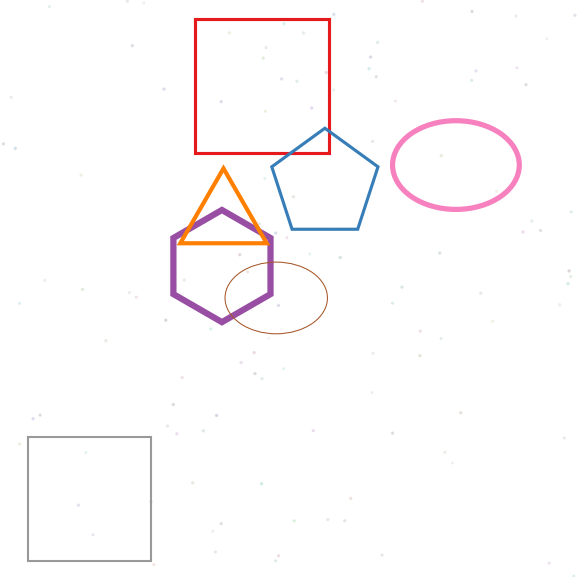[{"shape": "square", "thickness": 1.5, "radius": 0.58, "center": [0.453, 0.851]}, {"shape": "pentagon", "thickness": 1.5, "radius": 0.48, "center": [0.563, 0.68]}, {"shape": "hexagon", "thickness": 3, "radius": 0.49, "center": [0.384, 0.538]}, {"shape": "triangle", "thickness": 2, "radius": 0.43, "center": [0.387, 0.621]}, {"shape": "oval", "thickness": 0.5, "radius": 0.44, "center": [0.478, 0.483]}, {"shape": "oval", "thickness": 2.5, "radius": 0.55, "center": [0.789, 0.713]}, {"shape": "square", "thickness": 1, "radius": 0.54, "center": [0.155, 0.135]}]